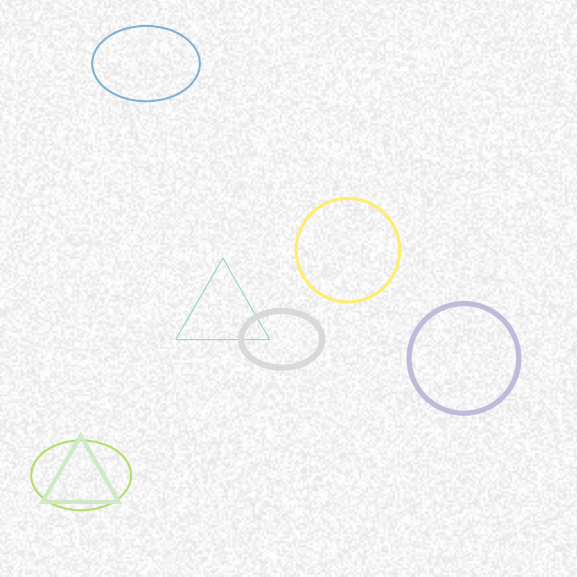[{"shape": "triangle", "thickness": 0.5, "radius": 0.47, "center": [0.386, 0.458]}, {"shape": "circle", "thickness": 2.5, "radius": 0.47, "center": [0.803, 0.379]}, {"shape": "oval", "thickness": 1, "radius": 0.47, "center": [0.253, 0.889]}, {"shape": "oval", "thickness": 1, "radius": 0.43, "center": [0.141, 0.176]}, {"shape": "oval", "thickness": 3, "radius": 0.35, "center": [0.488, 0.412]}, {"shape": "triangle", "thickness": 2, "radius": 0.38, "center": [0.14, 0.168]}, {"shape": "circle", "thickness": 1.5, "radius": 0.45, "center": [0.603, 0.566]}]